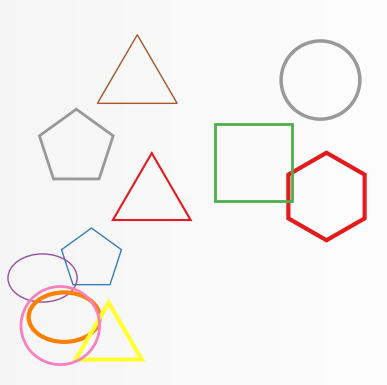[{"shape": "hexagon", "thickness": 3, "radius": 0.57, "center": [0.843, 0.49]}, {"shape": "triangle", "thickness": 1.5, "radius": 0.58, "center": [0.392, 0.486]}, {"shape": "pentagon", "thickness": 1, "radius": 0.41, "center": [0.236, 0.326]}, {"shape": "square", "thickness": 2, "radius": 0.49, "center": [0.655, 0.578]}, {"shape": "oval", "thickness": 1, "radius": 0.45, "center": [0.11, 0.278]}, {"shape": "oval", "thickness": 3, "radius": 0.46, "center": [0.166, 0.176]}, {"shape": "triangle", "thickness": 3, "radius": 0.49, "center": [0.28, 0.115]}, {"shape": "triangle", "thickness": 1, "radius": 0.59, "center": [0.354, 0.791]}, {"shape": "circle", "thickness": 2, "radius": 0.51, "center": [0.156, 0.154]}, {"shape": "circle", "thickness": 2.5, "radius": 0.51, "center": [0.827, 0.792]}, {"shape": "pentagon", "thickness": 2, "radius": 0.5, "center": [0.197, 0.616]}]